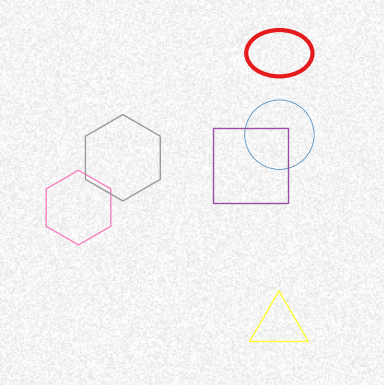[{"shape": "oval", "thickness": 3, "radius": 0.43, "center": [0.726, 0.862]}, {"shape": "circle", "thickness": 0.5, "radius": 0.45, "center": [0.726, 0.65]}, {"shape": "square", "thickness": 1, "radius": 0.49, "center": [0.65, 0.571]}, {"shape": "triangle", "thickness": 1, "radius": 0.44, "center": [0.725, 0.157]}, {"shape": "hexagon", "thickness": 1, "radius": 0.48, "center": [0.204, 0.461]}, {"shape": "hexagon", "thickness": 1, "radius": 0.56, "center": [0.319, 0.59]}]